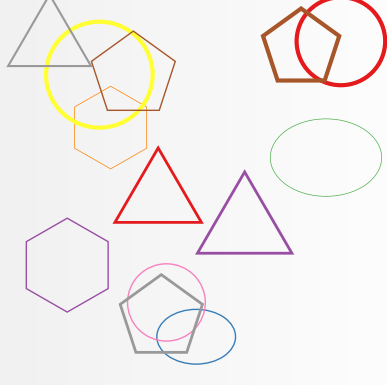[{"shape": "circle", "thickness": 3, "radius": 0.57, "center": [0.88, 0.893]}, {"shape": "triangle", "thickness": 2, "radius": 0.64, "center": [0.408, 0.487]}, {"shape": "oval", "thickness": 1, "radius": 0.51, "center": [0.506, 0.125]}, {"shape": "oval", "thickness": 0.5, "radius": 0.72, "center": [0.841, 0.591]}, {"shape": "hexagon", "thickness": 1, "radius": 0.61, "center": [0.173, 0.311]}, {"shape": "triangle", "thickness": 2, "radius": 0.7, "center": [0.631, 0.413]}, {"shape": "hexagon", "thickness": 0.5, "radius": 0.54, "center": [0.286, 0.669]}, {"shape": "circle", "thickness": 3, "radius": 0.69, "center": [0.256, 0.806]}, {"shape": "pentagon", "thickness": 3, "radius": 0.52, "center": [0.777, 0.875]}, {"shape": "pentagon", "thickness": 1, "radius": 0.57, "center": [0.344, 0.805]}, {"shape": "circle", "thickness": 1, "radius": 0.5, "center": [0.43, 0.214]}, {"shape": "pentagon", "thickness": 2, "radius": 0.56, "center": [0.416, 0.175]}, {"shape": "triangle", "thickness": 1.5, "radius": 0.62, "center": [0.128, 0.89]}]